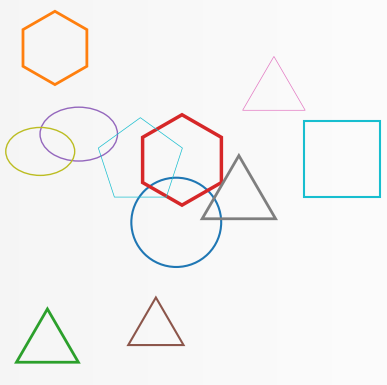[{"shape": "circle", "thickness": 1.5, "radius": 0.58, "center": [0.455, 0.422]}, {"shape": "hexagon", "thickness": 2, "radius": 0.48, "center": [0.142, 0.875]}, {"shape": "triangle", "thickness": 2, "radius": 0.46, "center": [0.122, 0.105]}, {"shape": "hexagon", "thickness": 2.5, "radius": 0.59, "center": [0.47, 0.585]}, {"shape": "oval", "thickness": 1, "radius": 0.5, "center": [0.203, 0.652]}, {"shape": "triangle", "thickness": 1.5, "radius": 0.41, "center": [0.402, 0.145]}, {"shape": "triangle", "thickness": 0.5, "radius": 0.47, "center": [0.707, 0.76]}, {"shape": "triangle", "thickness": 2, "radius": 0.55, "center": [0.616, 0.486]}, {"shape": "oval", "thickness": 1, "radius": 0.44, "center": [0.104, 0.607]}, {"shape": "square", "thickness": 1.5, "radius": 0.49, "center": [0.883, 0.588]}, {"shape": "pentagon", "thickness": 0.5, "radius": 0.57, "center": [0.362, 0.58]}]